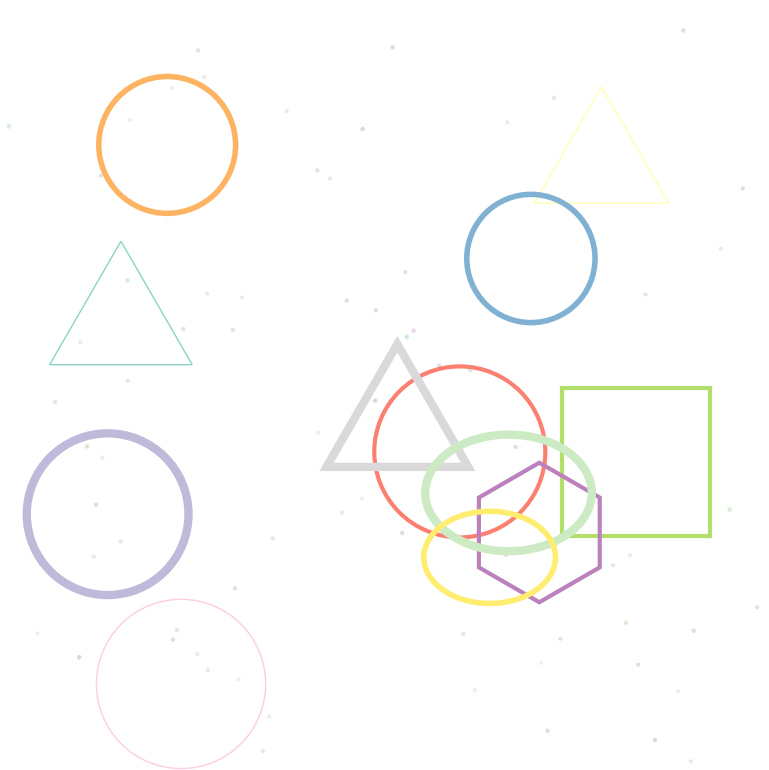[{"shape": "triangle", "thickness": 0.5, "radius": 0.53, "center": [0.157, 0.58]}, {"shape": "triangle", "thickness": 0.5, "radius": 0.5, "center": [0.781, 0.786]}, {"shape": "circle", "thickness": 3, "radius": 0.53, "center": [0.14, 0.332]}, {"shape": "circle", "thickness": 1.5, "radius": 0.56, "center": [0.597, 0.413]}, {"shape": "circle", "thickness": 2, "radius": 0.42, "center": [0.689, 0.664]}, {"shape": "circle", "thickness": 2, "radius": 0.44, "center": [0.217, 0.812]}, {"shape": "square", "thickness": 1.5, "radius": 0.48, "center": [0.826, 0.4]}, {"shape": "circle", "thickness": 0.5, "radius": 0.55, "center": [0.235, 0.112]}, {"shape": "triangle", "thickness": 3, "radius": 0.53, "center": [0.516, 0.447]}, {"shape": "hexagon", "thickness": 1.5, "radius": 0.45, "center": [0.7, 0.308]}, {"shape": "oval", "thickness": 3, "radius": 0.54, "center": [0.66, 0.36]}, {"shape": "oval", "thickness": 2, "radius": 0.43, "center": [0.636, 0.276]}]